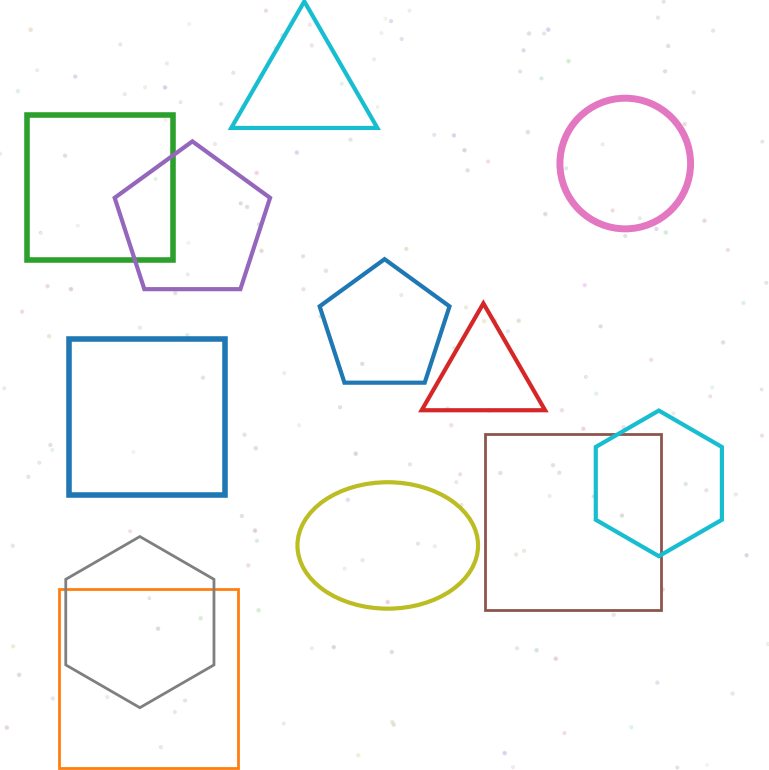[{"shape": "pentagon", "thickness": 1.5, "radius": 0.44, "center": [0.499, 0.575]}, {"shape": "square", "thickness": 2, "radius": 0.5, "center": [0.191, 0.459]}, {"shape": "square", "thickness": 1, "radius": 0.58, "center": [0.193, 0.119]}, {"shape": "square", "thickness": 2, "radius": 0.47, "center": [0.13, 0.756]}, {"shape": "triangle", "thickness": 1.5, "radius": 0.46, "center": [0.628, 0.513]}, {"shape": "pentagon", "thickness": 1.5, "radius": 0.53, "center": [0.25, 0.71]}, {"shape": "square", "thickness": 1, "radius": 0.57, "center": [0.744, 0.322]}, {"shape": "circle", "thickness": 2.5, "radius": 0.42, "center": [0.812, 0.788]}, {"shape": "hexagon", "thickness": 1, "radius": 0.56, "center": [0.182, 0.192]}, {"shape": "oval", "thickness": 1.5, "radius": 0.59, "center": [0.504, 0.292]}, {"shape": "hexagon", "thickness": 1.5, "radius": 0.47, "center": [0.856, 0.372]}, {"shape": "triangle", "thickness": 1.5, "radius": 0.55, "center": [0.395, 0.889]}]